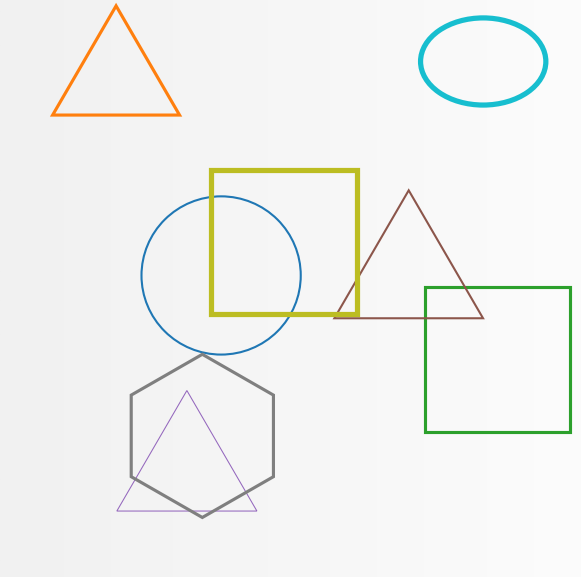[{"shape": "circle", "thickness": 1, "radius": 0.68, "center": [0.38, 0.522]}, {"shape": "triangle", "thickness": 1.5, "radius": 0.63, "center": [0.2, 0.863]}, {"shape": "square", "thickness": 1.5, "radius": 0.63, "center": [0.856, 0.377]}, {"shape": "triangle", "thickness": 0.5, "radius": 0.7, "center": [0.322, 0.184]}, {"shape": "triangle", "thickness": 1, "radius": 0.74, "center": [0.703, 0.522]}, {"shape": "hexagon", "thickness": 1.5, "radius": 0.71, "center": [0.348, 0.244]}, {"shape": "square", "thickness": 2.5, "radius": 0.62, "center": [0.489, 0.58]}, {"shape": "oval", "thickness": 2.5, "radius": 0.54, "center": [0.831, 0.893]}]